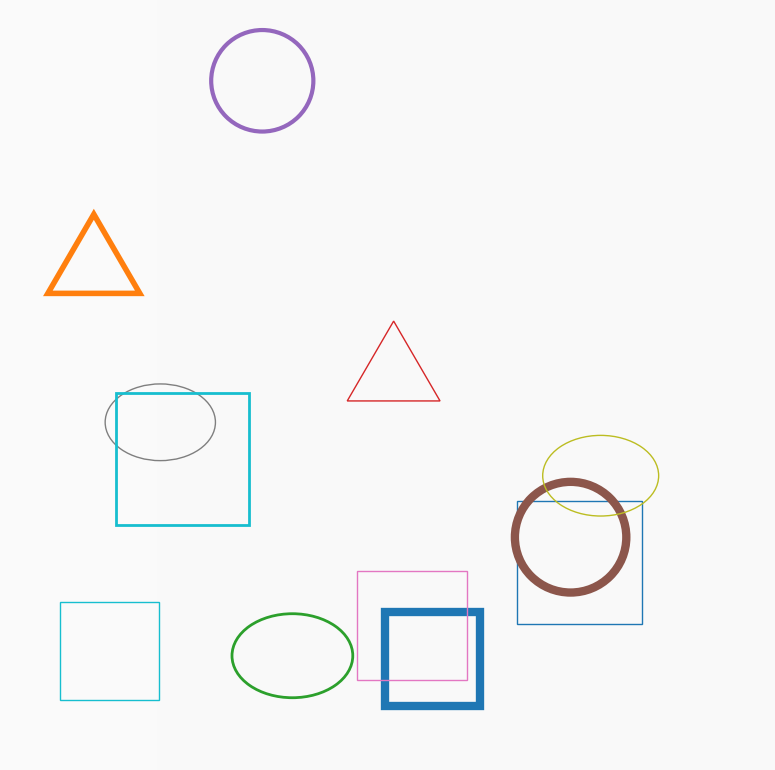[{"shape": "square", "thickness": 0.5, "radius": 0.4, "center": [0.747, 0.269]}, {"shape": "square", "thickness": 3, "radius": 0.31, "center": [0.558, 0.145]}, {"shape": "triangle", "thickness": 2, "radius": 0.34, "center": [0.121, 0.653]}, {"shape": "oval", "thickness": 1, "radius": 0.39, "center": [0.377, 0.148]}, {"shape": "triangle", "thickness": 0.5, "radius": 0.35, "center": [0.508, 0.514]}, {"shape": "circle", "thickness": 1.5, "radius": 0.33, "center": [0.338, 0.895]}, {"shape": "circle", "thickness": 3, "radius": 0.36, "center": [0.736, 0.302]}, {"shape": "square", "thickness": 0.5, "radius": 0.35, "center": [0.532, 0.188]}, {"shape": "oval", "thickness": 0.5, "radius": 0.36, "center": [0.207, 0.452]}, {"shape": "oval", "thickness": 0.5, "radius": 0.37, "center": [0.775, 0.382]}, {"shape": "square", "thickness": 1, "radius": 0.43, "center": [0.236, 0.404]}, {"shape": "square", "thickness": 0.5, "radius": 0.32, "center": [0.141, 0.155]}]